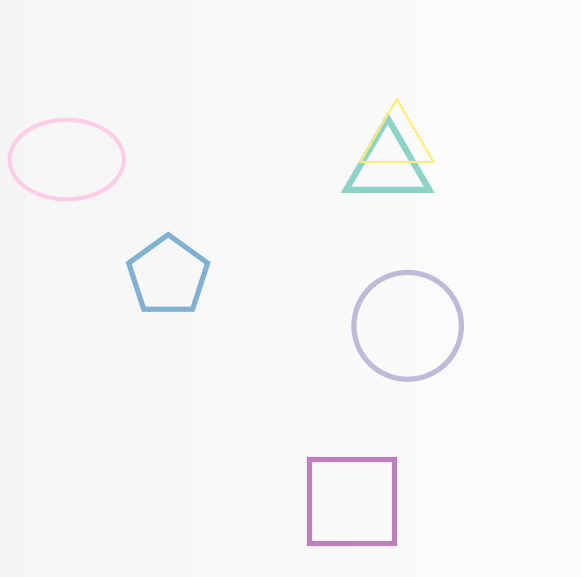[{"shape": "triangle", "thickness": 3, "radius": 0.41, "center": [0.667, 0.712]}, {"shape": "circle", "thickness": 2.5, "radius": 0.46, "center": [0.701, 0.435]}, {"shape": "pentagon", "thickness": 2.5, "radius": 0.36, "center": [0.289, 0.521]}, {"shape": "oval", "thickness": 2, "radius": 0.49, "center": [0.115, 0.723]}, {"shape": "square", "thickness": 2.5, "radius": 0.37, "center": [0.605, 0.132]}, {"shape": "triangle", "thickness": 1, "radius": 0.36, "center": [0.683, 0.755]}]